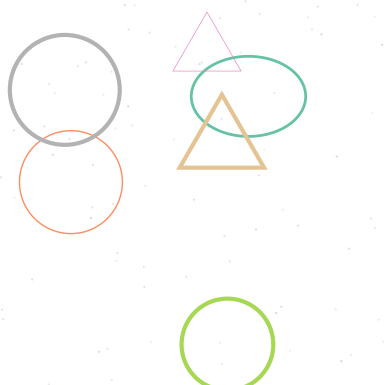[{"shape": "oval", "thickness": 2, "radius": 0.74, "center": [0.645, 0.75]}, {"shape": "circle", "thickness": 1, "radius": 0.67, "center": [0.184, 0.527]}, {"shape": "triangle", "thickness": 0.5, "radius": 0.51, "center": [0.538, 0.867]}, {"shape": "circle", "thickness": 3, "radius": 0.6, "center": [0.591, 0.105]}, {"shape": "triangle", "thickness": 3, "radius": 0.63, "center": [0.576, 0.628]}, {"shape": "circle", "thickness": 3, "radius": 0.71, "center": [0.168, 0.767]}]